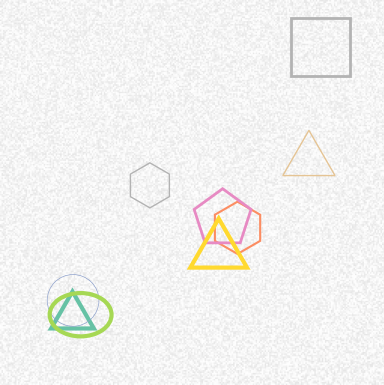[{"shape": "triangle", "thickness": 3, "radius": 0.32, "center": [0.188, 0.179]}, {"shape": "hexagon", "thickness": 1.5, "radius": 0.34, "center": [0.617, 0.408]}, {"shape": "circle", "thickness": 0.5, "radius": 0.34, "center": [0.19, 0.22]}, {"shape": "pentagon", "thickness": 2, "radius": 0.39, "center": [0.578, 0.432]}, {"shape": "oval", "thickness": 3, "radius": 0.4, "center": [0.209, 0.183]}, {"shape": "triangle", "thickness": 3, "radius": 0.42, "center": [0.568, 0.347]}, {"shape": "triangle", "thickness": 1, "radius": 0.39, "center": [0.802, 0.583]}, {"shape": "square", "thickness": 2, "radius": 0.38, "center": [0.832, 0.878]}, {"shape": "hexagon", "thickness": 1, "radius": 0.29, "center": [0.389, 0.519]}]